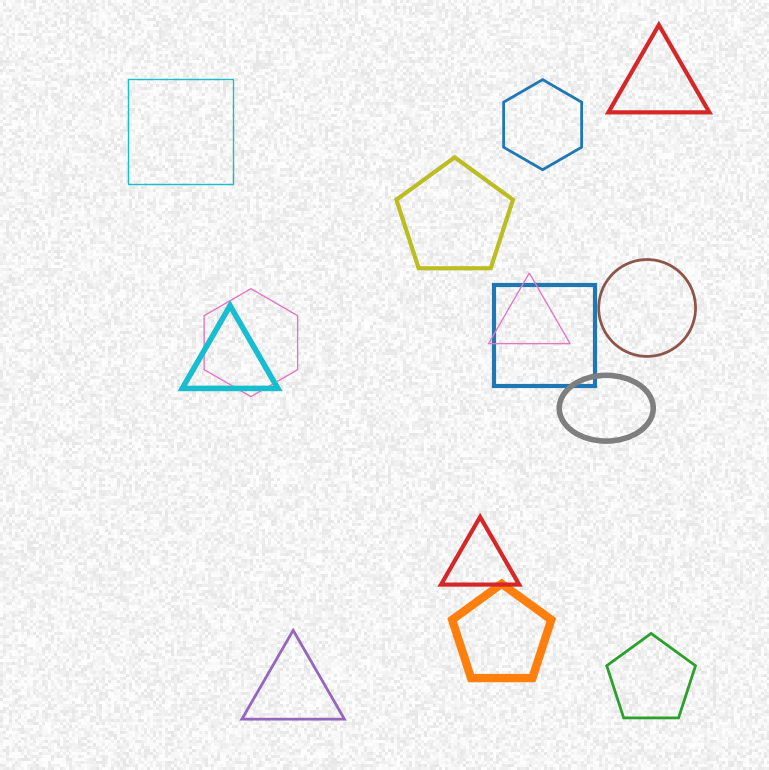[{"shape": "square", "thickness": 1.5, "radius": 0.33, "center": [0.707, 0.564]}, {"shape": "hexagon", "thickness": 1, "radius": 0.29, "center": [0.705, 0.838]}, {"shape": "pentagon", "thickness": 3, "radius": 0.34, "center": [0.652, 0.174]}, {"shape": "pentagon", "thickness": 1, "radius": 0.3, "center": [0.846, 0.117]}, {"shape": "triangle", "thickness": 1.5, "radius": 0.38, "center": [0.856, 0.892]}, {"shape": "triangle", "thickness": 1.5, "radius": 0.29, "center": [0.624, 0.27]}, {"shape": "triangle", "thickness": 1, "radius": 0.38, "center": [0.381, 0.104]}, {"shape": "circle", "thickness": 1, "radius": 0.31, "center": [0.84, 0.6]}, {"shape": "hexagon", "thickness": 0.5, "radius": 0.35, "center": [0.326, 0.555]}, {"shape": "triangle", "thickness": 0.5, "radius": 0.31, "center": [0.687, 0.584]}, {"shape": "oval", "thickness": 2, "radius": 0.31, "center": [0.787, 0.47]}, {"shape": "pentagon", "thickness": 1.5, "radius": 0.4, "center": [0.591, 0.716]}, {"shape": "triangle", "thickness": 2, "radius": 0.36, "center": [0.299, 0.531]}, {"shape": "square", "thickness": 0.5, "radius": 0.34, "center": [0.234, 0.829]}]